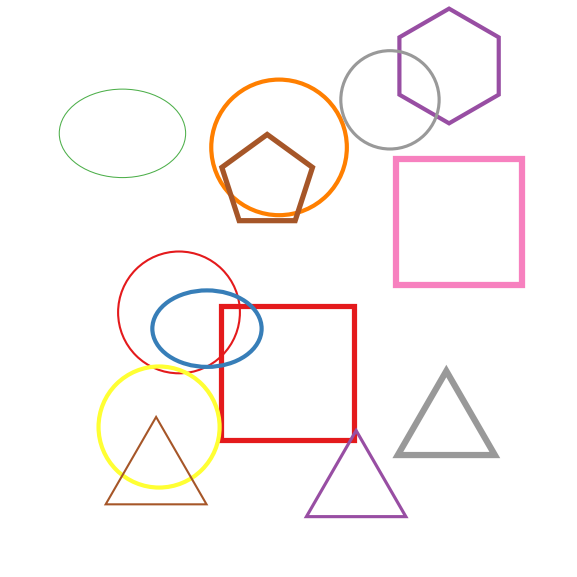[{"shape": "square", "thickness": 2.5, "radius": 0.58, "center": [0.498, 0.353]}, {"shape": "circle", "thickness": 1, "radius": 0.53, "center": [0.31, 0.458]}, {"shape": "oval", "thickness": 2, "radius": 0.47, "center": [0.358, 0.43]}, {"shape": "oval", "thickness": 0.5, "radius": 0.55, "center": [0.212, 0.768]}, {"shape": "triangle", "thickness": 1.5, "radius": 0.5, "center": [0.617, 0.154]}, {"shape": "hexagon", "thickness": 2, "radius": 0.5, "center": [0.778, 0.885]}, {"shape": "circle", "thickness": 2, "radius": 0.59, "center": [0.483, 0.744]}, {"shape": "circle", "thickness": 2, "radius": 0.52, "center": [0.275, 0.26]}, {"shape": "pentagon", "thickness": 2.5, "radius": 0.41, "center": [0.463, 0.684]}, {"shape": "triangle", "thickness": 1, "radius": 0.5, "center": [0.27, 0.176]}, {"shape": "square", "thickness": 3, "radius": 0.55, "center": [0.795, 0.615]}, {"shape": "triangle", "thickness": 3, "radius": 0.48, "center": [0.773, 0.26]}, {"shape": "circle", "thickness": 1.5, "radius": 0.43, "center": [0.675, 0.826]}]